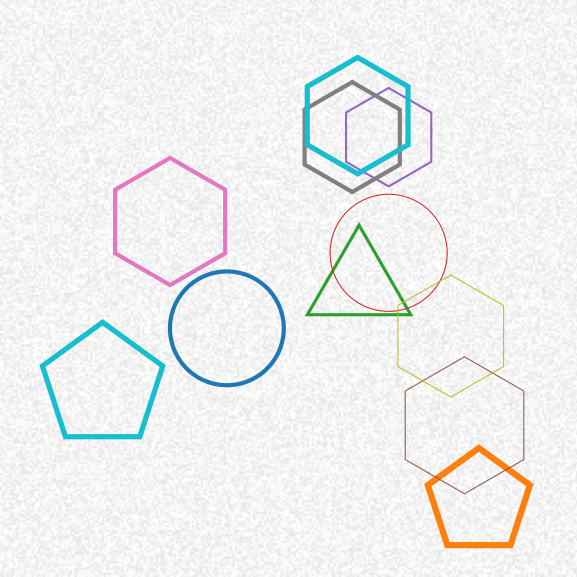[{"shape": "circle", "thickness": 2, "radius": 0.49, "center": [0.393, 0.431]}, {"shape": "pentagon", "thickness": 3, "radius": 0.46, "center": [0.829, 0.13]}, {"shape": "triangle", "thickness": 1.5, "radius": 0.52, "center": [0.622, 0.506]}, {"shape": "circle", "thickness": 0.5, "radius": 0.51, "center": [0.673, 0.561]}, {"shape": "hexagon", "thickness": 1, "radius": 0.43, "center": [0.673, 0.762]}, {"shape": "hexagon", "thickness": 0.5, "radius": 0.59, "center": [0.804, 0.263]}, {"shape": "hexagon", "thickness": 2, "radius": 0.55, "center": [0.295, 0.616]}, {"shape": "hexagon", "thickness": 2, "radius": 0.48, "center": [0.61, 0.762]}, {"shape": "hexagon", "thickness": 0.5, "radius": 0.53, "center": [0.781, 0.417]}, {"shape": "pentagon", "thickness": 2.5, "radius": 0.55, "center": [0.178, 0.332]}, {"shape": "hexagon", "thickness": 2.5, "radius": 0.5, "center": [0.619, 0.799]}]